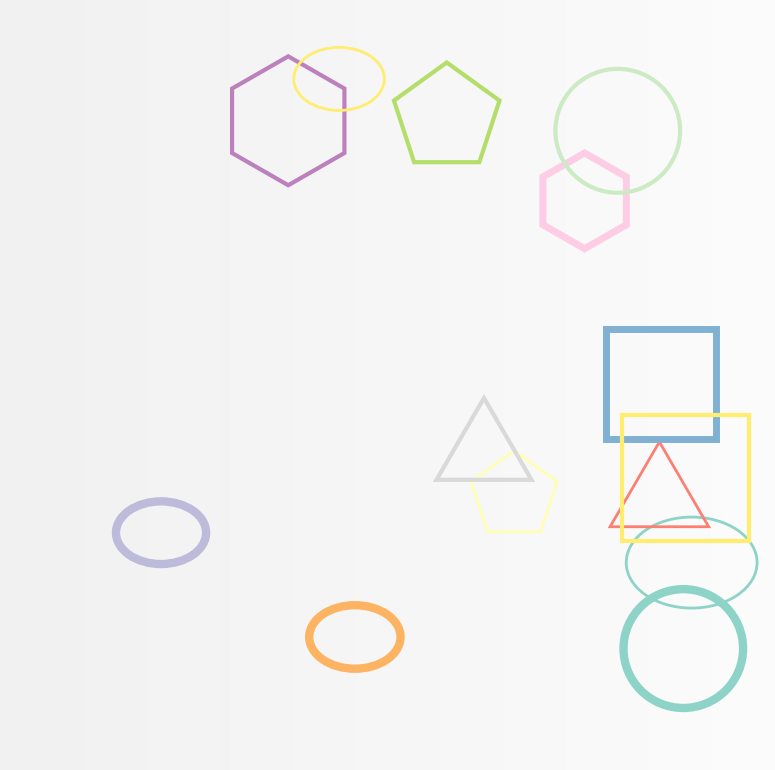[{"shape": "oval", "thickness": 1, "radius": 0.42, "center": [0.892, 0.269]}, {"shape": "circle", "thickness": 3, "radius": 0.39, "center": [0.882, 0.158]}, {"shape": "pentagon", "thickness": 1, "radius": 0.29, "center": [0.663, 0.357]}, {"shape": "oval", "thickness": 3, "radius": 0.29, "center": [0.208, 0.308]}, {"shape": "triangle", "thickness": 1, "radius": 0.37, "center": [0.851, 0.353]}, {"shape": "square", "thickness": 2.5, "radius": 0.36, "center": [0.853, 0.501]}, {"shape": "oval", "thickness": 3, "radius": 0.29, "center": [0.458, 0.173]}, {"shape": "pentagon", "thickness": 1.5, "radius": 0.36, "center": [0.576, 0.847]}, {"shape": "hexagon", "thickness": 2.5, "radius": 0.31, "center": [0.754, 0.739]}, {"shape": "triangle", "thickness": 1.5, "radius": 0.35, "center": [0.624, 0.412]}, {"shape": "hexagon", "thickness": 1.5, "radius": 0.42, "center": [0.372, 0.843]}, {"shape": "circle", "thickness": 1.5, "radius": 0.4, "center": [0.797, 0.83]}, {"shape": "square", "thickness": 1.5, "radius": 0.41, "center": [0.885, 0.379]}, {"shape": "oval", "thickness": 1, "radius": 0.29, "center": [0.437, 0.898]}]